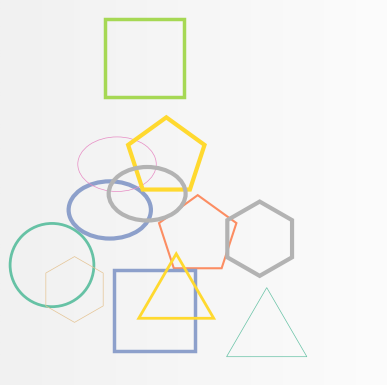[{"shape": "triangle", "thickness": 0.5, "radius": 0.6, "center": [0.688, 0.133]}, {"shape": "circle", "thickness": 2, "radius": 0.54, "center": [0.134, 0.312]}, {"shape": "pentagon", "thickness": 1.5, "radius": 0.52, "center": [0.51, 0.388]}, {"shape": "oval", "thickness": 3, "radius": 0.53, "center": [0.283, 0.455]}, {"shape": "square", "thickness": 2.5, "radius": 0.52, "center": [0.398, 0.194]}, {"shape": "oval", "thickness": 0.5, "radius": 0.51, "center": [0.302, 0.574]}, {"shape": "square", "thickness": 2.5, "radius": 0.51, "center": [0.374, 0.848]}, {"shape": "pentagon", "thickness": 3, "radius": 0.52, "center": [0.429, 0.592]}, {"shape": "triangle", "thickness": 2, "radius": 0.56, "center": [0.455, 0.229]}, {"shape": "hexagon", "thickness": 0.5, "radius": 0.43, "center": [0.192, 0.248]}, {"shape": "oval", "thickness": 3, "radius": 0.5, "center": [0.38, 0.497]}, {"shape": "hexagon", "thickness": 3, "radius": 0.48, "center": [0.67, 0.38]}]